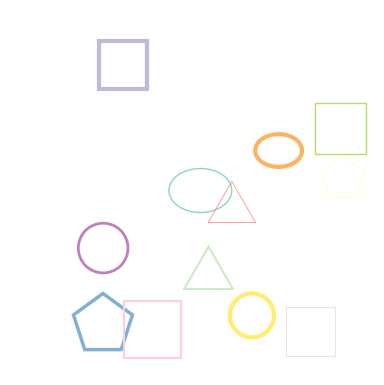[{"shape": "oval", "thickness": 1, "radius": 0.41, "center": [0.52, 0.505]}, {"shape": "pentagon", "thickness": 0.5, "radius": 0.29, "center": [0.891, 0.535]}, {"shape": "square", "thickness": 3, "radius": 0.31, "center": [0.32, 0.831]}, {"shape": "triangle", "thickness": 0.5, "radius": 0.36, "center": [0.602, 0.458]}, {"shape": "pentagon", "thickness": 2.5, "radius": 0.4, "center": [0.267, 0.157]}, {"shape": "oval", "thickness": 3, "radius": 0.3, "center": [0.724, 0.609]}, {"shape": "square", "thickness": 1, "radius": 0.33, "center": [0.884, 0.667]}, {"shape": "square", "thickness": 1.5, "radius": 0.37, "center": [0.397, 0.144]}, {"shape": "square", "thickness": 0.5, "radius": 0.32, "center": [0.806, 0.139]}, {"shape": "circle", "thickness": 2, "radius": 0.32, "center": [0.268, 0.356]}, {"shape": "triangle", "thickness": 1.5, "radius": 0.37, "center": [0.542, 0.286]}, {"shape": "circle", "thickness": 3, "radius": 0.29, "center": [0.654, 0.181]}]